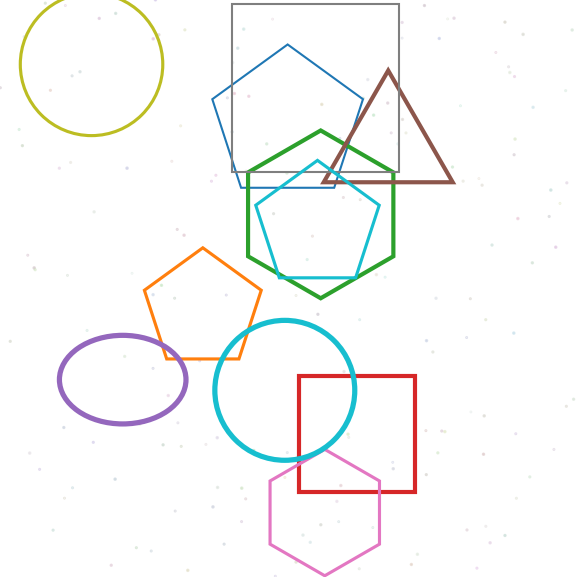[{"shape": "pentagon", "thickness": 1, "radius": 0.69, "center": [0.498, 0.785]}, {"shape": "pentagon", "thickness": 1.5, "radius": 0.53, "center": [0.351, 0.464]}, {"shape": "hexagon", "thickness": 2, "radius": 0.73, "center": [0.555, 0.628]}, {"shape": "square", "thickness": 2, "radius": 0.5, "center": [0.618, 0.247]}, {"shape": "oval", "thickness": 2.5, "radius": 0.55, "center": [0.212, 0.342]}, {"shape": "triangle", "thickness": 2, "radius": 0.64, "center": [0.672, 0.748]}, {"shape": "hexagon", "thickness": 1.5, "radius": 0.55, "center": [0.562, 0.112]}, {"shape": "square", "thickness": 1, "radius": 0.73, "center": [0.547, 0.847]}, {"shape": "circle", "thickness": 1.5, "radius": 0.62, "center": [0.159, 0.888]}, {"shape": "circle", "thickness": 2.5, "radius": 0.61, "center": [0.493, 0.323]}, {"shape": "pentagon", "thickness": 1.5, "radius": 0.56, "center": [0.55, 0.609]}]